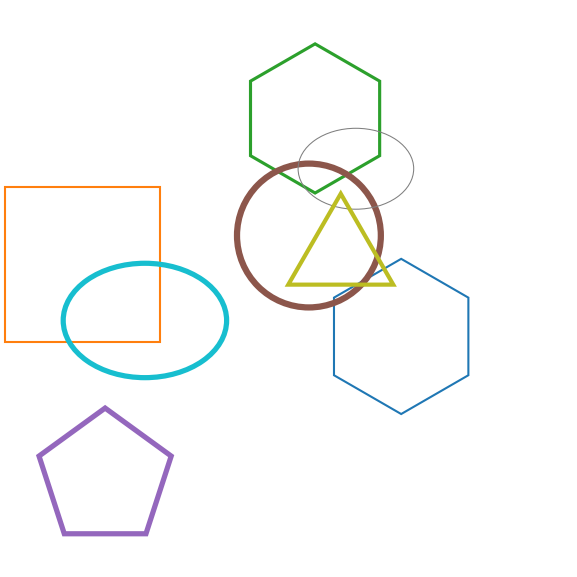[{"shape": "hexagon", "thickness": 1, "radius": 0.67, "center": [0.695, 0.417]}, {"shape": "square", "thickness": 1, "radius": 0.67, "center": [0.143, 0.541]}, {"shape": "hexagon", "thickness": 1.5, "radius": 0.65, "center": [0.546, 0.794]}, {"shape": "pentagon", "thickness": 2.5, "radius": 0.6, "center": [0.182, 0.172]}, {"shape": "circle", "thickness": 3, "radius": 0.62, "center": [0.535, 0.591]}, {"shape": "oval", "thickness": 0.5, "radius": 0.5, "center": [0.616, 0.707]}, {"shape": "triangle", "thickness": 2, "radius": 0.52, "center": [0.59, 0.559]}, {"shape": "oval", "thickness": 2.5, "radius": 0.71, "center": [0.251, 0.444]}]